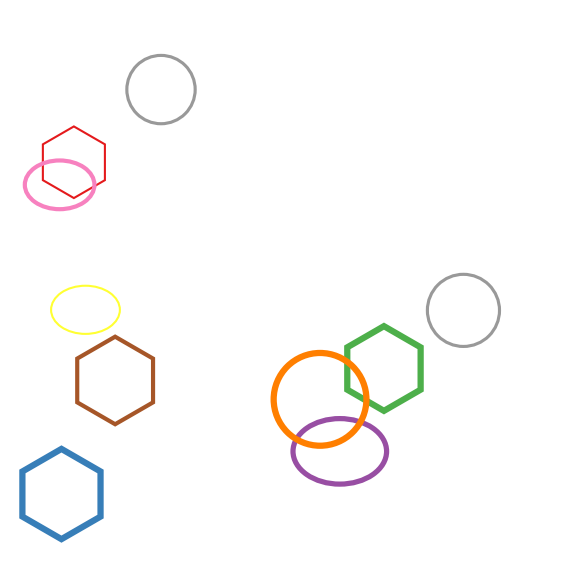[{"shape": "hexagon", "thickness": 1, "radius": 0.31, "center": [0.128, 0.718]}, {"shape": "hexagon", "thickness": 3, "radius": 0.39, "center": [0.106, 0.144]}, {"shape": "hexagon", "thickness": 3, "radius": 0.37, "center": [0.665, 0.361]}, {"shape": "oval", "thickness": 2.5, "radius": 0.41, "center": [0.588, 0.218]}, {"shape": "circle", "thickness": 3, "radius": 0.4, "center": [0.554, 0.308]}, {"shape": "oval", "thickness": 1, "radius": 0.3, "center": [0.148, 0.463]}, {"shape": "hexagon", "thickness": 2, "radius": 0.38, "center": [0.199, 0.34]}, {"shape": "oval", "thickness": 2, "radius": 0.3, "center": [0.103, 0.679]}, {"shape": "circle", "thickness": 1.5, "radius": 0.3, "center": [0.279, 0.844]}, {"shape": "circle", "thickness": 1.5, "radius": 0.31, "center": [0.803, 0.462]}]